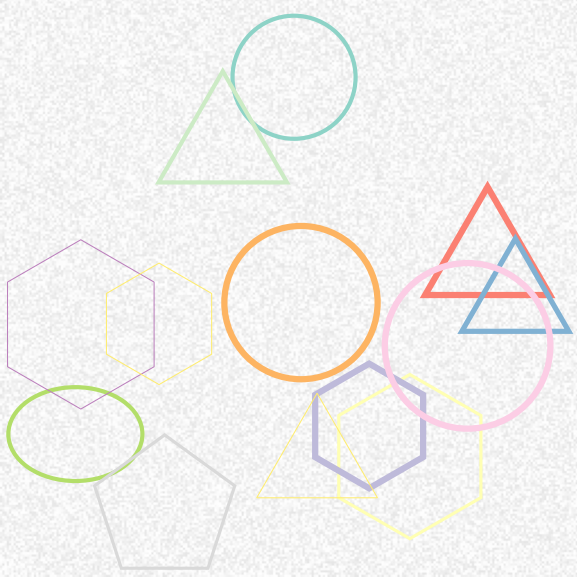[{"shape": "circle", "thickness": 2, "radius": 0.53, "center": [0.509, 0.865]}, {"shape": "hexagon", "thickness": 1.5, "radius": 0.71, "center": [0.71, 0.209]}, {"shape": "hexagon", "thickness": 3, "radius": 0.54, "center": [0.639, 0.262]}, {"shape": "triangle", "thickness": 3, "radius": 0.62, "center": [0.844, 0.551]}, {"shape": "triangle", "thickness": 2.5, "radius": 0.53, "center": [0.892, 0.479]}, {"shape": "circle", "thickness": 3, "radius": 0.66, "center": [0.521, 0.475]}, {"shape": "oval", "thickness": 2, "radius": 0.58, "center": [0.131, 0.247]}, {"shape": "circle", "thickness": 3, "radius": 0.72, "center": [0.81, 0.4]}, {"shape": "pentagon", "thickness": 1.5, "radius": 0.64, "center": [0.285, 0.118]}, {"shape": "hexagon", "thickness": 0.5, "radius": 0.73, "center": [0.14, 0.437]}, {"shape": "triangle", "thickness": 2, "radius": 0.64, "center": [0.386, 0.747]}, {"shape": "hexagon", "thickness": 0.5, "radius": 0.53, "center": [0.275, 0.438]}, {"shape": "triangle", "thickness": 0.5, "radius": 0.6, "center": [0.549, 0.198]}]